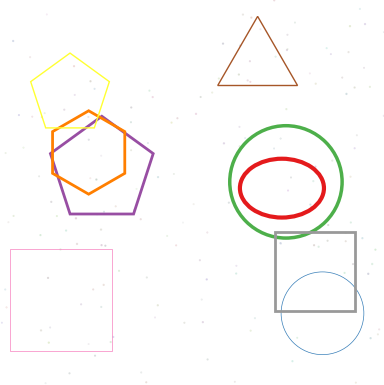[{"shape": "oval", "thickness": 3, "radius": 0.55, "center": [0.732, 0.511]}, {"shape": "circle", "thickness": 0.5, "radius": 0.54, "center": [0.838, 0.186]}, {"shape": "circle", "thickness": 2.5, "radius": 0.73, "center": [0.743, 0.528]}, {"shape": "pentagon", "thickness": 2, "radius": 0.7, "center": [0.264, 0.558]}, {"shape": "hexagon", "thickness": 2, "radius": 0.54, "center": [0.23, 0.604]}, {"shape": "pentagon", "thickness": 1, "radius": 0.54, "center": [0.182, 0.755]}, {"shape": "triangle", "thickness": 1, "radius": 0.6, "center": [0.669, 0.838]}, {"shape": "square", "thickness": 0.5, "radius": 0.66, "center": [0.159, 0.222]}, {"shape": "square", "thickness": 2, "radius": 0.52, "center": [0.819, 0.295]}]